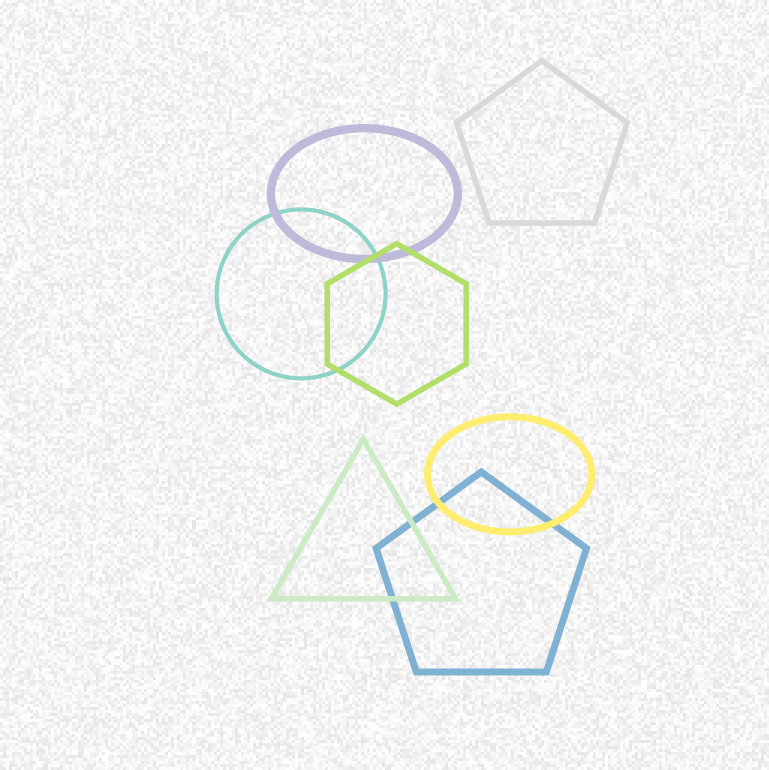[{"shape": "circle", "thickness": 1.5, "radius": 0.55, "center": [0.391, 0.618]}, {"shape": "oval", "thickness": 3, "radius": 0.61, "center": [0.473, 0.749]}, {"shape": "pentagon", "thickness": 2.5, "radius": 0.72, "center": [0.625, 0.243]}, {"shape": "hexagon", "thickness": 2, "radius": 0.52, "center": [0.515, 0.579]}, {"shape": "pentagon", "thickness": 2, "radius": 0.58, "center": [0.704, 0.805]}, {"shape": "triangle", "thickness": 2, "radius": 0.69, "center": [0.472, 0.291]}, {"shape": "oval", "thickness": 2.5, "radius": 0.53, "center": [0.662, 0.384]}]